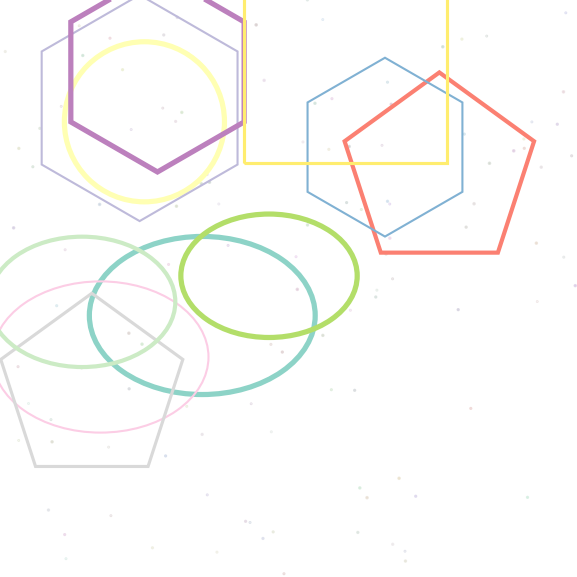[{"shape": "oval", "thickness": 2.5, "radius": 0.98, "center": [0.35, 0.453]}, {"shape": "circle", "thickness": 2.5, "radius": 0.69, "center": [0.25, 0.788]}, {"shape": "hexagon", "thickness": 1, "radius": 0.98, "center": [0.242, 0.812]}, {"shape": "pentagon", "thickness": 2, "radius": 0.86, "center": [0.761, 0.701]}, {"shape": "hexagon", "thickness": 1, "radius": 0.77, "center": [0.667, 0.744]}, {"shape": "oval", "thickness": 2.5, "radius": 0.76, "center": [0.466, 0.522]}, {"shape": "oval", "thickness": 1, "radius": 0.94, "center": [0.174, 0.381]}, {"shape": "pentagon", "thickness": 1.5, "radius": 0.83, "center": [0.159, 0.325]}, {"shape": "hexagon", "thickness": 2.5, "radius": 0.87, "center": [0.273, 0.875]}, {"shape": "oval", "thickness": 2, "radius": 0.81, "center": [0.142, 0.476]}, {"shape": "square", "thickness": 1.5, "radius": 0.88, "center": [0.598, 0.892]}]